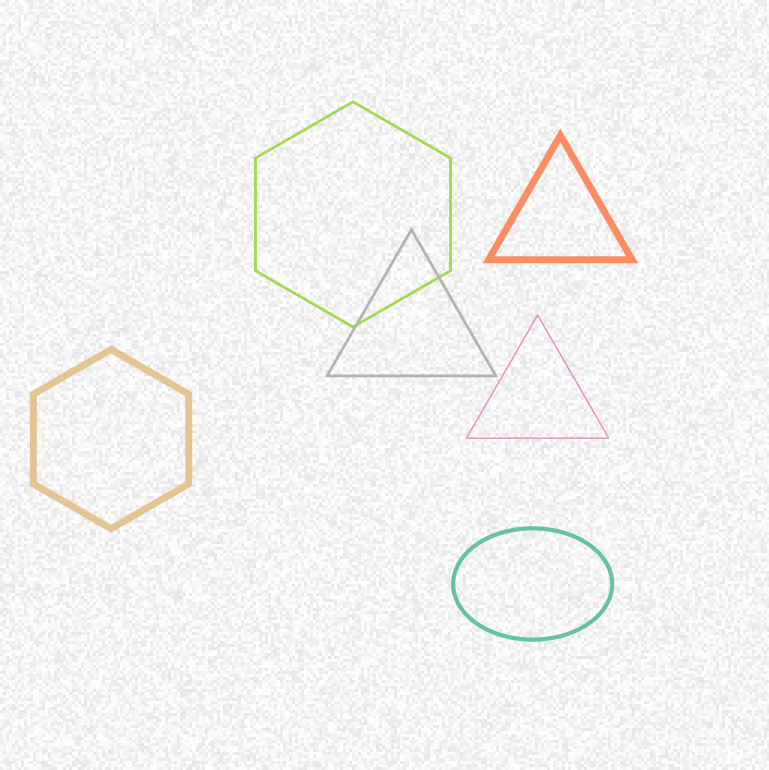[{"shape": "oval", "thickness": 1.5, "radius": 0.52, "center": [0.692, 0.242]}, {"shape": "triangle", "thickness": 2.5, "radius": 0.54, "center": [0.728, 0.716]}, {"shape": "triangle", "thickness": 0.5, "radius": 0.53, "center": [0.698, 0.484]}, {"shape": "hexagon", "thickness": 1, "radius": 0.73, "center": [0.458, 0.722]}, {"shape": "hexagon", "thickness": 2.5, "radius": 0.58, "center": [0.144, 0.43]}, {"shape": "triangle", "thickness": 1, "radius": 0.63, "center": [0.534, 0.575]}]